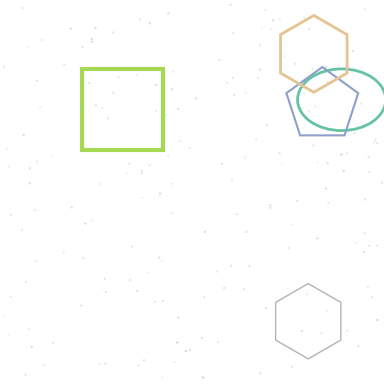[{"shape": "oval", "thickness": 2, "radius": 0.57, "center": [0.887, 0.741]}, {"shape": "pentagon", "thickness": 1.5, "radius": 0.49, "center": [0.837, 0.728]}, {"shape": "square", "thickness": 3, "radius": 0.53, "center": [0.318, 0.716]}, {"shape": "hexagon", "thickness": 2, "radius": 0.5, "center": [0.815, 0.86]}, {"shape": "hexagon", "thickness": 1, "radius": 0.49, "center": [0.801, 0.166]}]